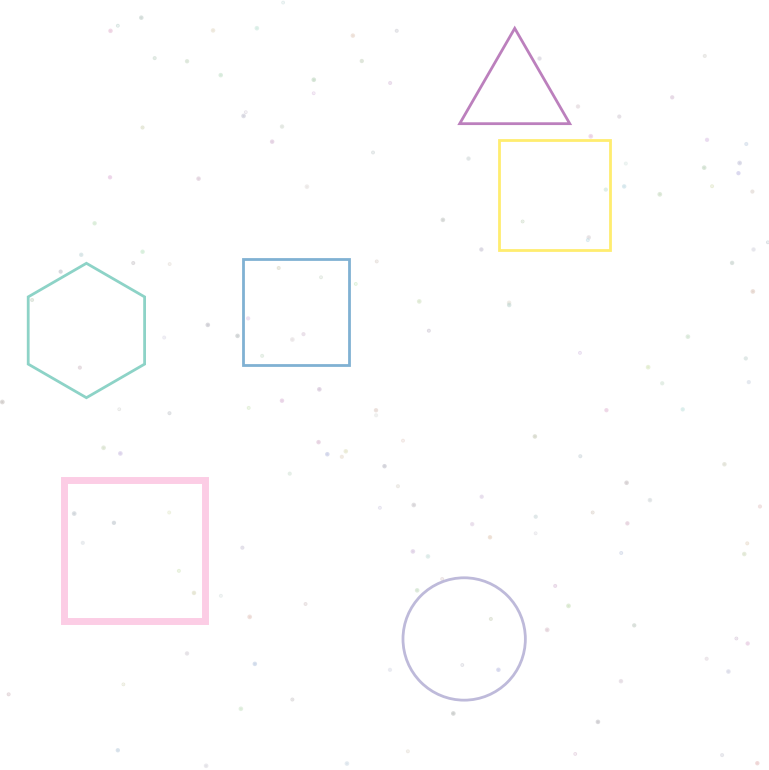[{"shape": "hexagon", "thickness": 1, "radius": 0.44, "center": [0.112, 0.571]}, {"shape": "circle", "thickness": 1, "radius": 0.4, "center": [0.603, 0.17]}, {"shape": "square", "thickness": 1, "radius": 0.34, "center": [0.385, 0.594]}, {"shape": "square", "thickness": 2.5, "radius": 0.46, "center": [0.175, 0.285]}, {"shape": "triangle", "thickness": 1, "radius": 0.41, "center": [0.668, 0.881]}, {"shape": "square", "thickness": 1, "radius": 0.36, "center": [0.72, 0.747]}]